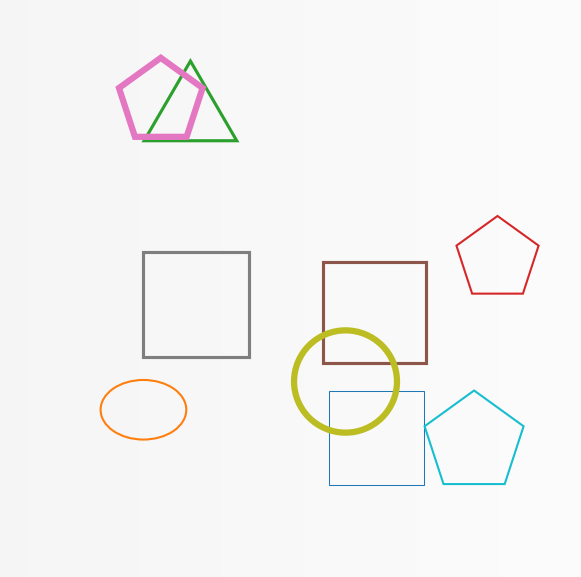[{"shape": "square", "thickness": 0.5, "radius": 0.41, "center": [0.648, 0.241]}, {"shape": "oval", "thickness": 1, "radius": 0.37, "center": [0.247, 0.29]}, {"shape": "triangle", "thickness": 1.5, "radius": 0.46, "center": [0.328, 0.801]}, {"shape": "pentagon", "thickness": 1, "radius": 0.37, "center": [0.856, 0.551]}, {"shape": "square", "thickness": 1.5, "radius": 0.44, "center": [0.644, 0.458]}, {"shape": "pentagon", "thickness": 3, "radius": 0.38, "center": [0.277, 0.823]}, {"shape": "square", "thickness": 1.5, "radius": 0.46, "center": [0.337, 0.472]}, {"shape": "circle", "thickness": 3, "radius": 0.44, "center": [0.594, 0.339]}, {"shape": "pentagon", "thickness": 1, "radius": 0.45, "center": [0.816, 0.233]}]